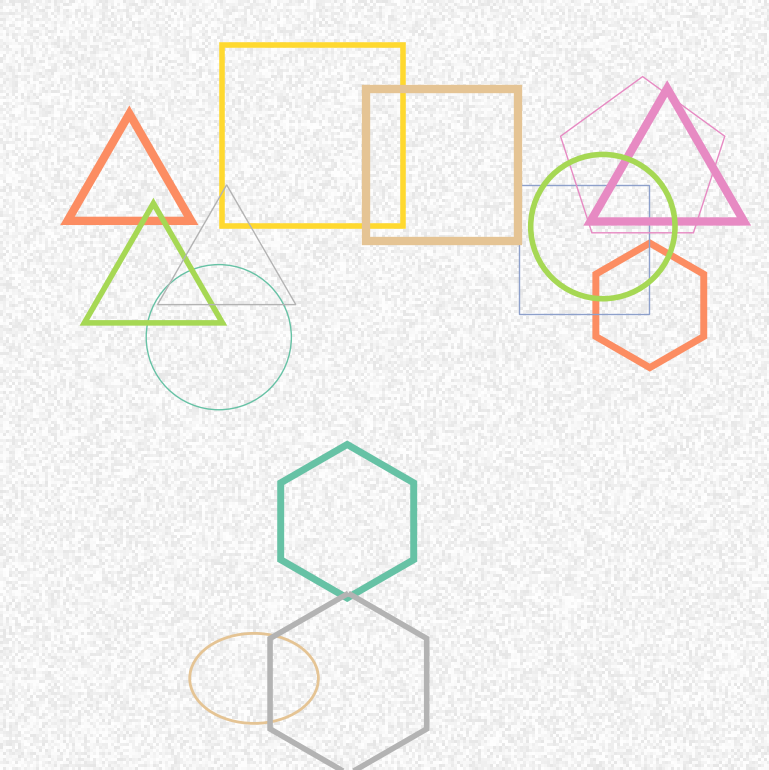[{"shape": "hexagon", "thickness": 2.5, "radius": 0.5, "center": [0.451, 0.323]}, {"shape": "circle", "thickness": 0.5, "radius": 0.47, "center": [0.284, 0.562]}, {"shape": "hexagon", "thickness": 2.5, "radius": 0.4, "center": [0.844, 0.603]}, {"shape": "triangle", "thickness": 3, "radius": 0.46, "center": [0.168, 0.76]}, {"shape": "square", "thickness": 0.5, "radius": 0.42, "center": [0.758, 0.676]}, {"shape": "triangle", "thickness": 3, "radius": 0.58, "center": [0.867, 0.77]}, {"shape": "pentagon", "thickness": 0.5, "radius": 0.56, "center": [0.835, 0.788]}, {"shape": "circle", "thickness": 2, "radius": 0.47, "center": [0.783, 0.706]}, {"shape": "triangle", "thickness": 2, "radius": 0.52, "center": [0.199, 0.632]}, {"shape": "square", "thickness": 2, "radius": 0.59, "center": [0.405, 0.824]}, {"shape": "oval", "thickness": 1, "radius": 0.42, "center": [0.33, 0.119]}, {"shape": "square", "thickness": 3, "radius": 0.49, "center": [0.574, 0.785]}, {"shape": "hexagon", "thickness": 2, "radius": 0.59, "center": [0.452, 0.112]}, {"shape": "triangle", "thickness": 0.5, "radius": 0.52, "center": [0.294, 0.656]}]